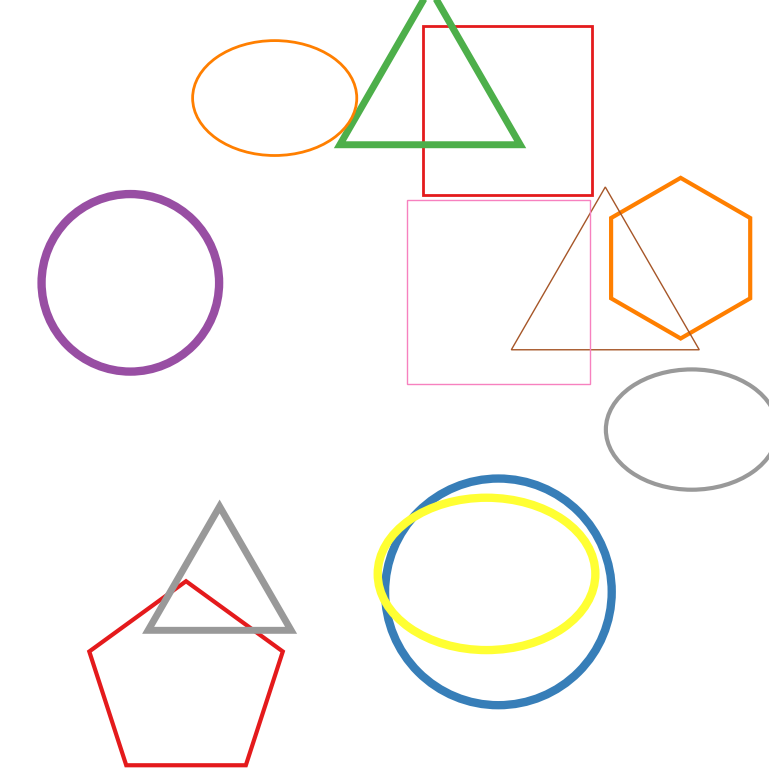[{"shape": "pentagon", "thickness": 1.5, "radius": 0.66, "center": [0.242, 0.113]}, {"shape": "square", "thickness": 1, "radius": 0.55, "center": [0.659, 0.856]}, {"shape": "circle", "thickness": 3, "radius": 0.74, "center": [0.647, 0.231]}, {"shape": "triangle", "thickness": 2.5, "radius": 0.68, "center": [0.558, 0.88]}, {"shape": "circle", "thickness": 3, "radius": 0.58, "center": [0.169, 0.633]}, {"shape": "oval", "thickness": 1, "radius": 0.53, "center": [0.357, 0.873]}, {"shape": "hexagon", "thickness": 1.5, "radius": 0.52, "center": [0.884, 0.665]}, {"shape": "oval", "thickness": 3, "radius": 0.71, "center": [0.632, 0.255]}, {"shape": "triangle", "thickness": 0.5, "radius": 0.7, "center": [0.786, 0.616]}, {"shape": "square", "thickness": 0.5, "radius": 0.6, "center": [0.648, 0.621]}, {"shape": "oval", "thickness": 1.5, "radius": 0.56, "center": [0.898, 0.442]}, {"shape": "triangle", "thickness": 2.5, "radius": 0.54, "center": [0.285, 0.235]}]